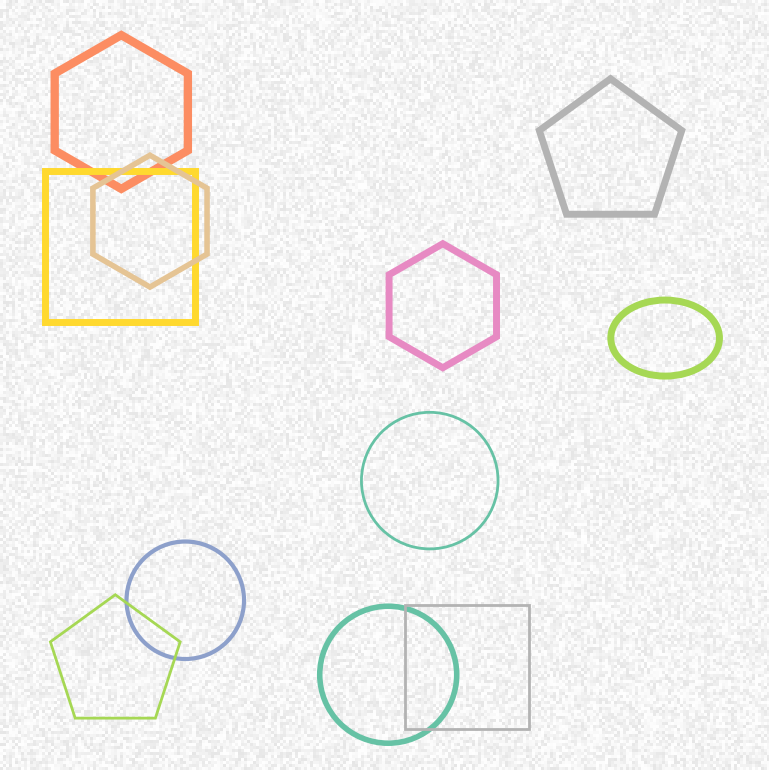[{"shape": "circle", "thickness": 2, "radius": 0.44, "center": [0.504, 0.124]}, {"shape": "circle", "thickness": 1, "radius": 0.44, "center": [0.558, 0.376]}, {"shape": "hexagon", "thickness": 3, "radius": 0.5, "center": [0.158, 0.855]}, {"shape": "circle", "thickness": 1.5, "radius": 0.38, "center": [0.241, 0.22]}, {"shape": "hexagon", "thickness": 2.5, "radius": 0.4, "center": [0.575, 0.603]}, {"shape": "oval", "thickness": 2.5, "radius": 0.35, "center": [0.864, 0.561]}, {"shape": "pentagon", "thickness": 1, "radius": 0.44, "center": [0.15, 0.139]}, {"shape": "square", "thickness": 2.5, "radius": 0.49, "center": [0.156, 0.68]}, {"shape": "hexagon", "thickness": 2, "radius": 0.43, "center": [0.195, 0.713]}, {"shape": "square", "thickness": 1, "radius": 0.4, "center": [0.607, 0.134]}, {"shape": "pentagon", "thickness": 2.5, "radius": 0.49, "center": [0.793, 0.8]}]